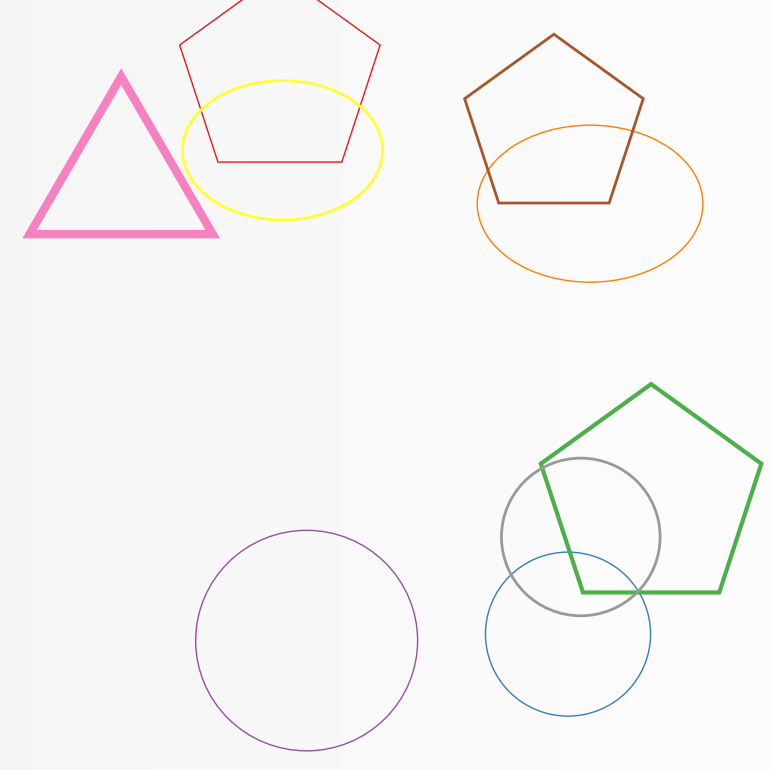[{"shape": "pentagon", "thickness": 0.5, "radius": 0.68, "center": [0.361, 0.9]}, {"shape": "circle", "thickness": 0.5, "radius": 0.53, "center": [0.733, 0.176]}, {"shape": "pentagon", "thickness": 1.5, "radius": 0.75, "center": [0.84, 0.352]}, {"shape": "circle", "thickness": 0.5, "radius": 0.72, "center": [0.396, 0.168]}, {"shape": "oval", "thickness": 0.5, "radius": 0.73, "center": [0.761, 0.735]}, {"shape": "oval", "thickness": 1, "radius": 0.65, "center": [0.365, 0.805]}, {"shape": "pentagon", "thickness": 1, "radius": 0.61, "center": [0.715, 0.834]}, {"shape": "triangle", "thickness": 3, "radius": 0.68, "center": [0.156, 0.764]}, {"shape": "circle", "thickness": 1, "radius": 0.51, "center": [0.749, 0.303]}]